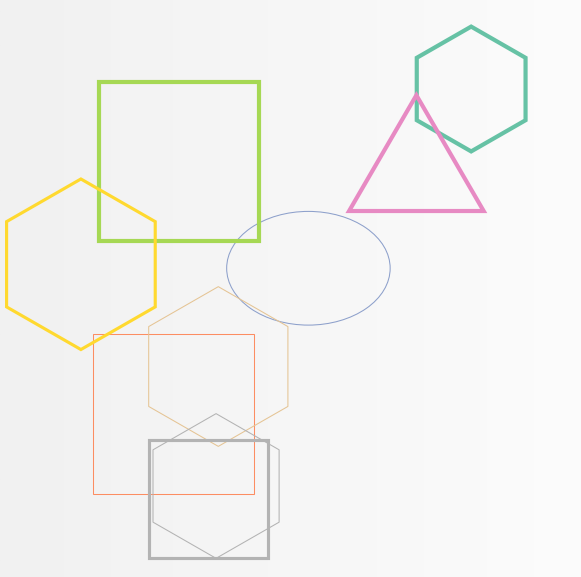[{"shape": "hexagon", "thickness": 2, "radius": 0.54, "center": [0.811, 0.845]}, {"shape": "square", "thickness": 0.5, "radius": 0.69, "center": [0.298, 0.282]}, {"shape": "oval", "thickness": 0.5, "radius": 0.7, "center": [0.531, 0.535]}, {"shape": "triangle", "thickness": 2, "radius": 0.67, "center": [0.716, 0.701]}, {"shape": "square", "thickness": 2, "radius": 0.69, "center": [0.308, 0.719]}, {"shape": "hexagon", "thickness": 1.5, "radius": 0.74, "center": [0.139, 0.542]}, {"shape": "hexagon", "thickness": 0.5, "radius": 0.69, "center": [0.376, 0.364]}, {"shape": "hexagon", "thickness": 0.5, "radius": 0.63, "center": [0.372, 0.158]}, {"shape": "square", "thickness": 1.5, "radius": 0.51, "center": [0.359, 0.135]}]